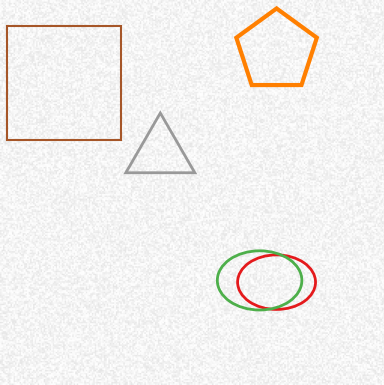[{"shape": "oval", "thickness": 2, "radius": 0.51, "center": [0.718, 0.267]}, {"shape": "oval", "thickness": 2, "radius": 0.55, "center": [0.674, 0.272]}, {"shape": "pentagon", "thickness": 3, "radius": 0.55, "center": [0.718, 0.868]}, {"shape": "square", "thickness": 1.5, "radius": 0.74, "center": [0.166, 0.785]}, {"shape": "triangle", "thickness": 2, "radius": 0.52, "center": [0.416, 0.603]}]